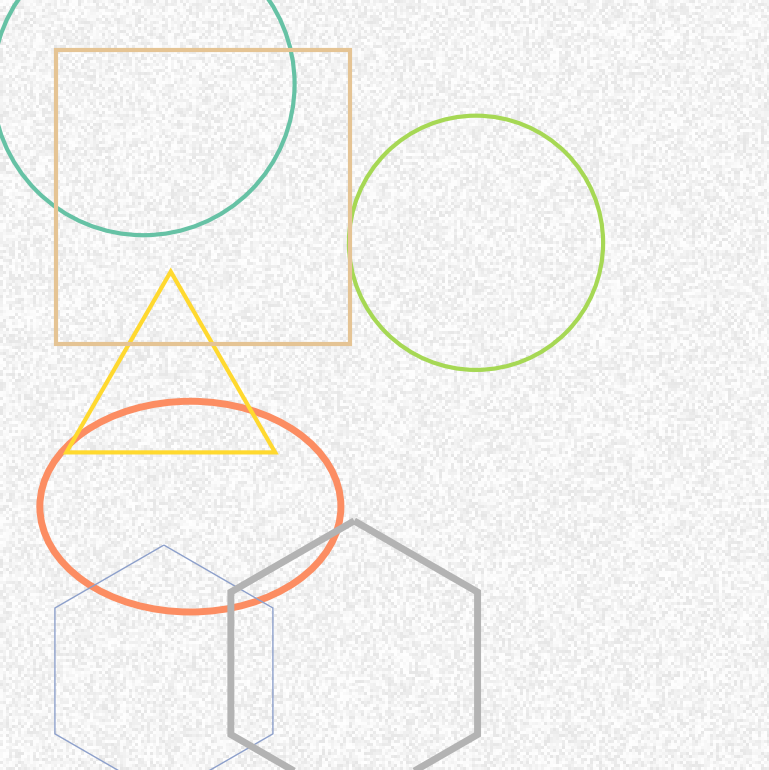[{"shape": "circle", "thickness": 1.5, "radius": 0.98, "center": [0.186, 0.891]}, {"shape": "oval", "thickness": 2.5, "radius": 0.98, "center": [0.247, 0.342]}, {"shape": "hexagon", "thickness": 0.5, "radius": 0.82, "center": [0.213, 0.129]}, {"shape": "circle", "thickness": 1.5, "radius": 0.83, "center": [0.618, 0.685]}, {"shape": "triangle", "thickness": 1.5, "radius": 0.78, "center": [0.222, 0.491]}, {"shape": "square", "thickness": 1.5, "radius": 0.96, "center": [0.264, 0.744]}, {"shape": "hexagon", "thickness": 2.5, "radius": 0.92, "center": [0.46, 0.139]}]